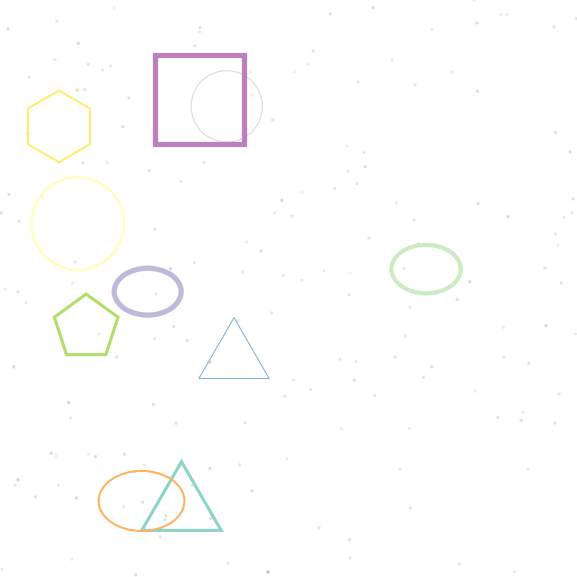[{"shape": "triangle", "thickness": 1.5, "radius": 0.4, "center": [0.314, 0.12]}, {"shape": "circle", "thickness": 1, "radius": 0.4, "center": [0.134, 0.612]}, {"shape": "oval", "thickness": 2.5, "radius": 0.29, "center": [0.256, 0.494]}, {"shape": "triangle", "thickness": 0.5, "radius": 0.35, "center": [0.405, 0.379]}, {"shape": "oval", "thickness": 1, "radius": 0.37, "center": [0.245, 0.132]}, {"shape": "pentagon", "thickness": 1.5, "radius": 0.29, "center": [0.149, 0.432]}, {"shape": "circle", "thickness": 0.5, "radius": 0.31, "center": [0.393, 0.815]}, {"shape": "square", "thickness": 2.5, "radius": 0.38, "center": [0.346, 0.827]}, {"shape": "oval", "thickness": 2, "radius": 0.3, "center": [0.738, 0.533]}, {"shape": "hexagon", "thickness": 1, "radius": 0.31, "center": [0.102, 0.78]}]